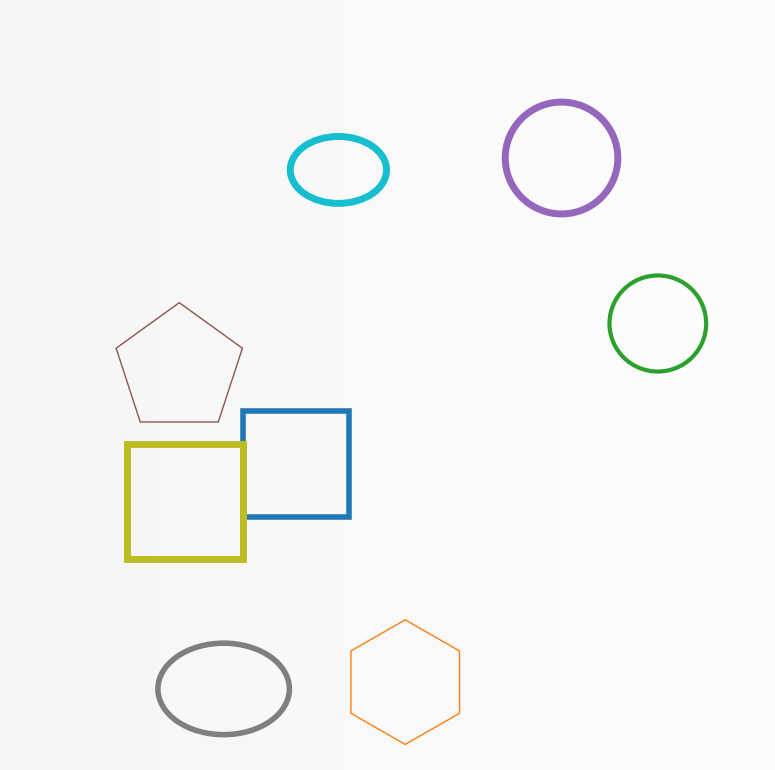[{"shape": "square", "thickness": 2, "radius": 0.34, "center": [0.382, 0.397]}, {"shape": "hexagon", "thickness": 0.5, "radius": 0.4, "center": [0.523, 0.114]}, {"shape": "circle", "thickness": 1.5, "radius": 0.31, "center": [0.849, 0.58]}, {"shape": "circle", "thickness": 2.5, "radius": 0.36, "center": [0.725, 0.795]}, {"shape": "pentagon", "thickness": 0.5, "radius": 0.43, "center": [0.231, 0.521]}, {"shape": "oval", "thickness": 2, "radius": 0.42, "center": [0.289, 0.105]}, {"shape": "square", "thickness": 2.5, "radius": 0.37, "center": [0.239, 0.348]}, {"shape": "oval", "thickness": 2.5, "radius": 0.31, "center": [0.437, 0.779]}]